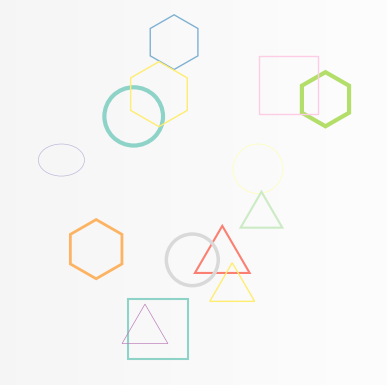[{"shape": "square", "thickness": 1.5, "radius": 0.39, "center": [0.407, 0.146]}, {"shape": "circle", "thickness": 3, "radius": 0.38, "center": [0.345, 0.698]}, {"shape": "circle", "thickness": 0.5, "radius": 0.32, "center": [0.666, 0.562]}, {"shape": "oval", "thickness": 0.5, "radius": 0.3, "center": [0.159, 0.584]}, {"shape": "triangle", "thickness": 1.5, "radius": 0.41, "center": [0.574, 0.332]}, {"shape": "hexagon", "thickness": 1, "radius": 0.36, "center": [0.449, 0.89]}, {"shape": "hexagon", "thickness": 2, "radius": 0.38, "center": [0.248, 0.353]}, {"shape": "hexagon", "thickness": 3, "radius": 0.35, "center": [0.84, 0.742]}, {"shape": "square", "thickness": 1, "radius": 0.38, "center": [0.744, 0.779]}, {"shape": "circle", "thickness": 2.5, "radius": 0.34, "center": [0.496, 0.325]}, {"shape": "triangle", "thickness": 0.5, "radius": 0.34, "center": [0.374, 0.142]}, {"shape": "triangle", "thickness": 1.5, "radius": 0.31, "center": [0.675, 0.44]}, {"shape": "triangle", "thickness": 1, "radius": 0.33, "center": [0.599, 0.251]}, {"shape": "hexagon", "thickness": 1, "radius": 0.42, "center": [0.41, 0.755]}]